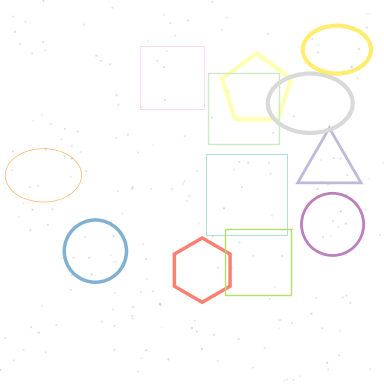[{"shape": "square", "thickness": 0.5, "radius": 0.52, "center": [0.64, 0.495]}, {"shape": "pentagon", "thickness": 3, "radius": 0.47, "center": [0.666, 0.767]}, {"shape": "triangle", "thickness": 2, "radius": 0.48, "center": [0.855, 0.573]}, {"shape": "hexagon", "thickness": 2.5, "radius": 0.42, "center": [0.525, 0.298]}, {"shape": "circle", "thickness": 2.5, "radius": 0.4, "center": [0.248, 0.348]}, {"shape": "oval", "thickness": 0.5, "radius": 0.5, "center": [0.113, 0.545]}, {"shape": "square", "thickness": 1, "radius": 0.43, "center": [0.669, 0.32]}, {"shape": "square", "thickness": 0.5, "radius": 0.41, "center": [0.447, 0.798]}, {"shape": "oval", "thickness": 3, "radius": 0.55, "center": [0.806, 0.732]}, {"shape": "circle", "thickness": 2, "radius": 0.4, "center": [0.864, 0.417]}, {"shape": "square", "thickness": 1, "radius": 0.46, "center": [0.633, 0.718]}, {"shape": "oval", "thickness": 3, "radius": 0.44, "center": [0.875, 0.871]}]